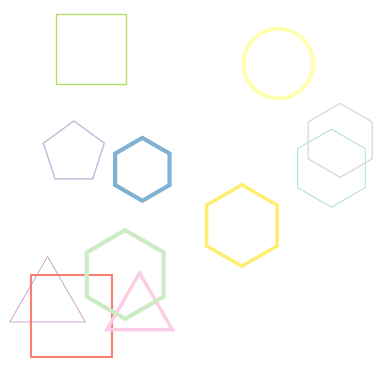[{"shape": "hexagon", "thickness": 0.5, "radius": 0.51, "center": [0.861, 0.563]}, {"shape": "circle", "thickness": 3, "radius": 0.45, "center": [0.723, 0.835]}, {"shape": "pentagon", "thickness": 1, "radius": 0.42, "center": [0.192, 0.603]}, {"shape": "square", "thickness": 1.5, "radius": 0.53, "center": [0.186, 0.179]}, {"shape": "hexagon", "thickness": 3, "radius": 0.41, "center": [0.37, 0.56]}, {"shape": "square", "thickness": 1, "radius": 0.45, "center": [0.237, 0.873]}, {"shape": "triangle", "thickness": 2.5, "radius": 0.49, "center": [0.363, 0.193]}, {"shape": "hexagon", "thickness": 1, "radius": 0.48, "center": [0.884, 0.635]}, {"shape": "triangle", "thickness": 0.5, "radius": 0.57, "center": [0.124, 0.22]}, {"shape": "hexagon", "thickness": 3, "radius": 0.58, "center": [0.325, 0.287]}, {"shape": "hexagon", "thickness": 2.5, "radius": 0.53, "center": [0.628, 0.414]}]